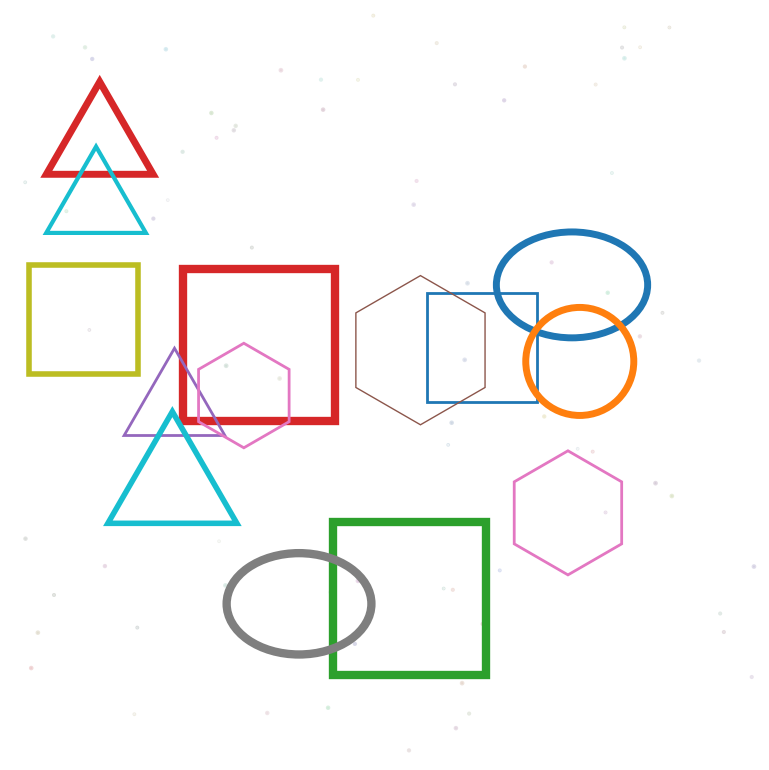[{"shape": "square", "thickness": 1, "radius": 0.36, "center": [0.626, 0.549]}, {"shape": "oval", "thickness": 2.5, "radius": 0.49, "center": [0.743, 0.63]}, {"shape": "circle", "thickness": 2.5, "radius": 0.35, "center": [0.753, 0.531]}, {"shape": "square", "thickness": 3, "radius": 0.49, "center": [0.532, 0.223]}, {"shape": "triangle", "thickness": 2.5, "radius": 0.4, "center": [0.13, 0.814]}, {"shape": "square", "thickness": 3, "radius": 0.49, "center": [0.337, 0.552]}, {"shape": "triangle", "thickness": 1, "radius": 0.38, "center": [0.227, 0.472]}, {"shape": "hexagon", "thickness": 0.5, "radius": 0.48, "center": [0.546, 0.545]}, {"shape": "hexagon", "thickness": 1, "radius": 0.4, "center": [0.738, 0.334]}, {"shape": "hexagon", "thickness": 1, "radius": 0.34, "center": [0.317, 0.486]}, {"shape": "oval", "thickness": 3, "radius": 0.47, "center": [0.388, 0.216]}, {"shape": "square", "thickness": 2, "radius": 0.35, "center": [0.108, 0.585]}, {"shape": "triangle", "thickness": 1.5, "radius": 0.37, "center": [0.125, 0.735]}, {"shape": "triangle", "thickness": 2, "radius": 0.48, "center": [0.224, 0.369]}]